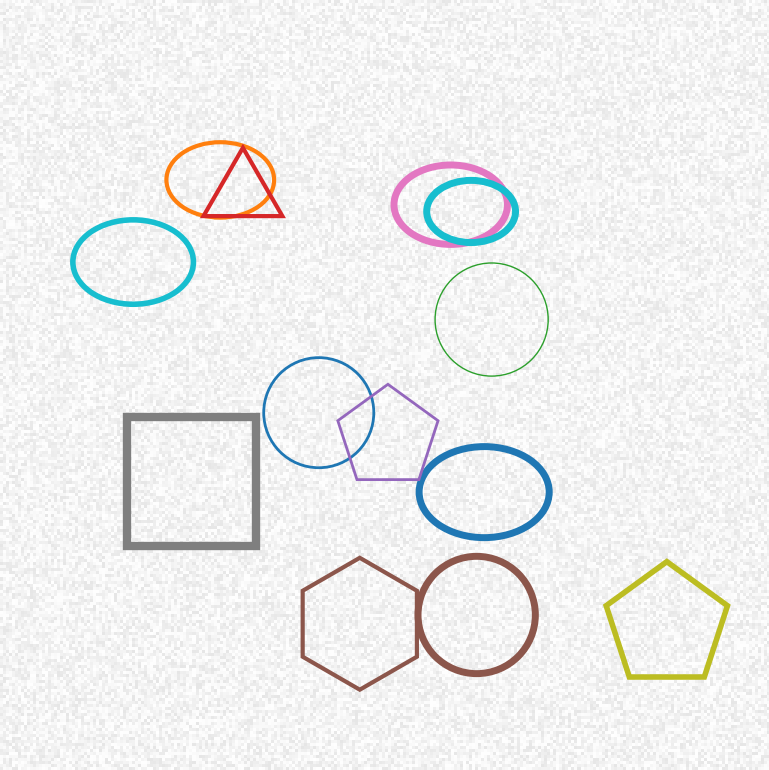[{"shape": "oval", "thickness": 2.5, "radius": 0.42, "center": [0.629, 0.361]}, {"shape": "circle", "thickness": 1, "radius": 0.36, "center": [0.414, 0.464]}, {"shape": "oval", "thickness": 1.5, "radius": 0.35, "center": [0.286, 0.766]}, {"shape": "circle", "thickness": 0.5, "radius": 0.37, "center": [0.638, 0.585]}, {"shape": "triangle", "thickness": 1.5, "radius": 0.3, "center": [0.315, 0.749]}, {"shape": "pentagon", "thickness": 1, "radius": 0.34, "center": [0.504, 0.432]}, {"shape": "circle", "thickness": 2.5, "radius": 0.38, "center": [0.619, 0.201]}, {"shape": "hexagon", "thickness": 1.5, "radius": 0.43, "center": [0.467, 0.19]}, {"shape": "oval", "thickness": 2.5, "radius": 0.37, "center": [0.585, 0.734]}, {"shape": "square", "thickness": 3, "radius": 0.42, "center": [0.249, 0.375]}, {"shape": "pentagon", "thickness": 2, "radius": 0.41, "center": [0.866, 0.188]}, {"shape": "oval", "thickness": 2, "radius": 0.39, "center": [0.173, 0.66]}, {"shape": "oval", "thickness": 2.5, "radius": 0.29, "center": [0.612, 0.725]}]